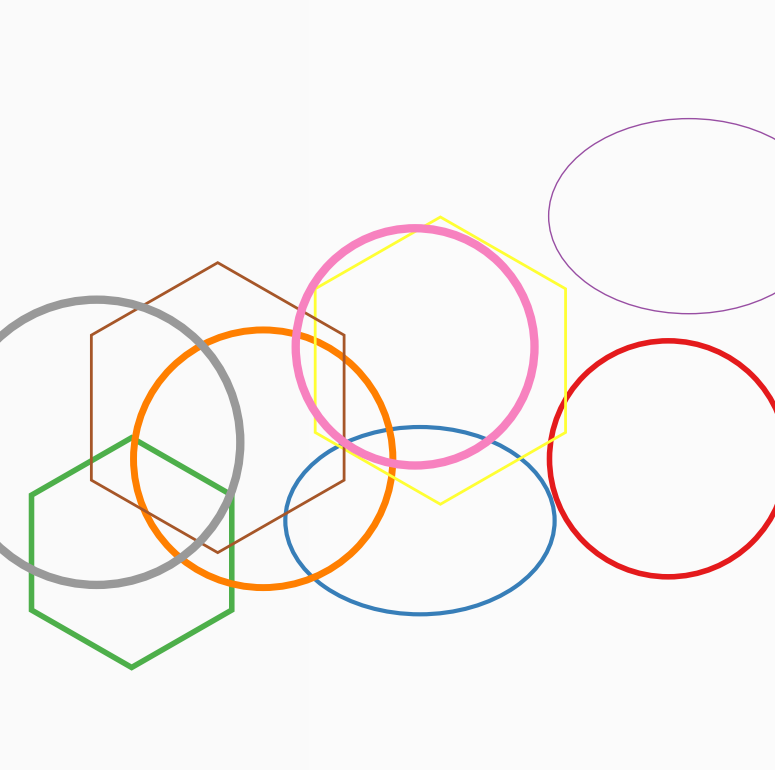[{"shape": "circle", "thickness": 2, "radius": 0.77, "center": [0.862, 0.404]}, {"shape": "oval", "thickness": 1.5, "radius": 0.87, "center": [0.542, 0.324]}, {"shape": "hexagon", "thickness": 2, "radius": 0.75, "center": [0.17, 0.282]}, {"shape": "oval", "thickness": 0.5, "radius": 0.9, "center": [0.889, 0.719]}, {"shape": "circle", "thickness": 2.5, "radius": 0.84, "center": [0.34, 0.404]}, {"shape": "hexagon", "thickness": 1, "radius": 0.93, "center": [0.568, 0.532]}, {"shape": "hexagon", "thickness": 1, "radius": 0.94, "center": [0.281, 0.471]}, {"shape": "circle", "thickness": 3, "radius": 0.77, "center": [0.536, 0.55]}, {"shape": "circle", "thickness": 3, "radius": 0.93, "center": [0.125, 0.426]}]